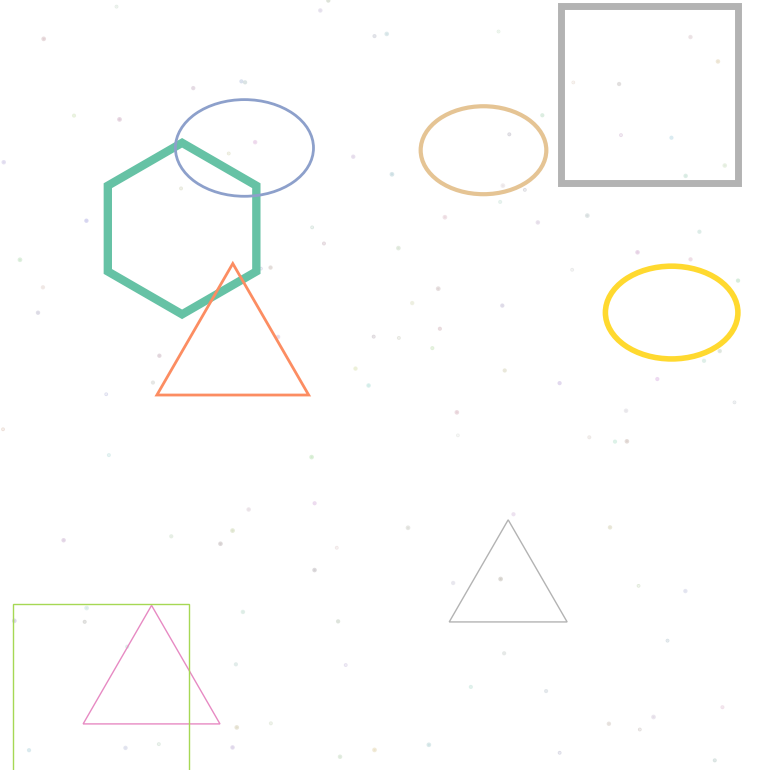[{"shape": "hexagon", "thickness": 3, "radius": 0.56, "center": [0.236, 0.703]}, {"shape": "triangle", "thickness": 1, "radius": 0.57, "center": [0.302, 0.544]}, {"shape": "oval", "thickness": 1, "radius": 0.45, "center": [0.317, 0.808]}, {"shape": "triangle", "thickness": 0.5, "radius": 0.51, "center": [0.197, 0.111]}, {"shape": "square", "thickness": 0.5, "radius": 0.57, "center": [0.131, 0.102]}, {"shape": "oval", "thickness": 2, "radius": 0.43, "center": [0.872, 0.594]}, {"shape": "oval", "thickness": 1.5, "radius": 0.41, "center": [0.628, 0.805]}, {"shape": "square", "thickness": 2.5, "radius": 0.57, "center": [0.844, 0.877]}, {"shape": "triangle", "thickness": 0.5, "radius": 0.44, "center": [0.66, 0.236]}]